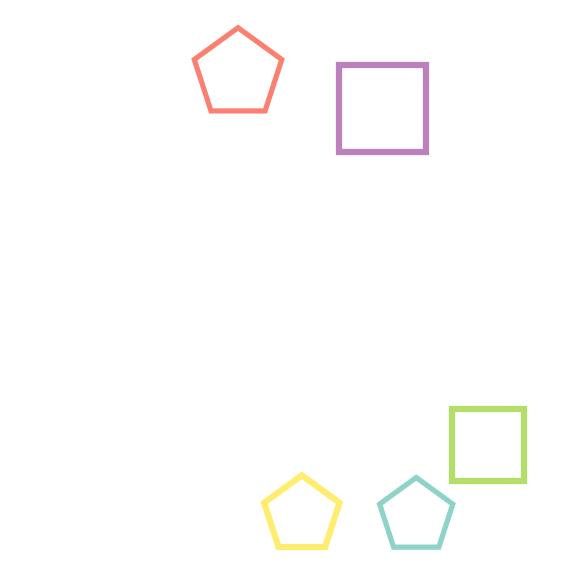[{"shape": "pentagon", "thickness": 2.5, "radius": 0.33, "center": [0.721, 0.106]}, {"shape": "pentagon", "thickness": 2.5, "radius": 0.4, "center": [0.412, 0.871]}, {"shape": "square", "thickness": 3, "radius": 0.31, "center": [0.845, 0.228]}, {"shape": "square", "thickness": 3, "radius": 0.38, "center": [0.662, 0.812]}, {"shape": "pentagon", "thickness": 3, "radius": 0.34, "center": [0.523, 0.107]}]